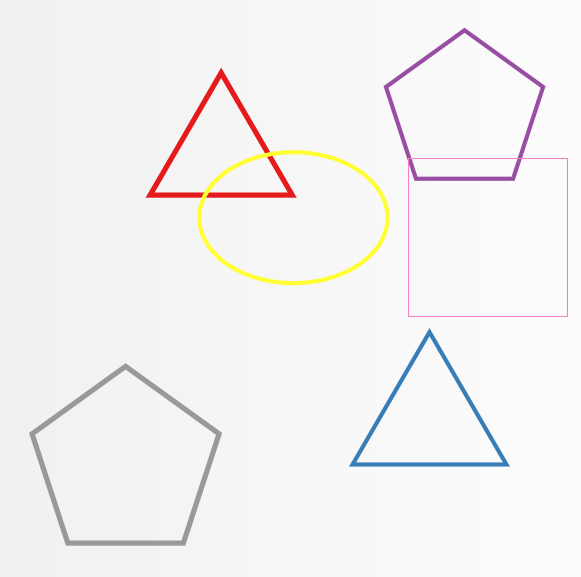[{"shape": "triangle", "thickness": 2.5, "radius": 0.71, "center": [0.381, 0.732]}, {"shape": "triangle", "thickness": 2, "radius": 0.76, "center": [0.739, 0.271]}, {"shape": "pentagon", "thickness": 2, "radius": 0.71, "center": [0.799, 0.805]}, {"shape": "oval", "thickness": 2, "radius": 0.81, "center": [0.505, 0.622]}, {"shape": "square", "thickness": 0.5, "radius": 0.69, "center": [0.839, 0.589]}, {"shape": "pentagon", "thickness": 2.5, "radius": 0.85, "center": [0.216, 0.196]}]